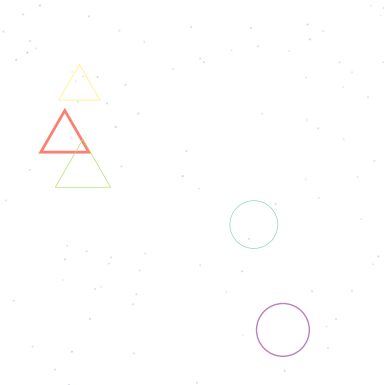[{"shape": "circle", "thickness": 0.5, "radius": 0.31, "center": [0.659, 0.417]}, {"shape": "triangle", "thickness": 2, "radius": 0.36, "center": [0.168, 0.641]}, {"shape": "triangle", "thickness": 0.5, "radius": 0.42, "center": [0.215, 0.555]}, {"shape": "circle", "thickness": 1, "radius": 0.34, "center": [0.735, 0.143]}, {"shape": "triangle", "thickness": 0.5, "radius": 0.31, "center": [0.206, 0.771]}]